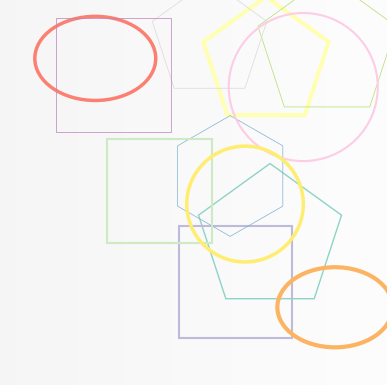[{"shape": "pentagon", "thickness": 1, "radius": 0.97, "center": [0.697, 0.381]}, {"shape": "pentagon", "thickness": 3, "radius": 0.85, "center": [0.686, 0.839]}, {"shape": "square", "thickness": 1.5, "radius": 0.73, "center": [0.607, 0.267]}, {"shape": "oval", "thickness": 2.5, "radius": 0.78, "center": [0.246, 0.848]}, {"shape": "hexagon", "thickness": 0.5, "radius": 0.78, "center": [0.594, 0.543]}, {"shape": "oval", "thickness": 3, "radius": 0.74, "center": [0.864, 0.202]}, {"shape": "pentagon", "thickness": 0.5, "radius": 0.94, "center": [0.844, 0.874]}, {"shape": "circle", "thickness": 1.5, "radius": 0.96, "center": [0.783, 0.774]}, {"shape": "pentagon", "thickness": 0.5, "radius": 0.78, "center": [0.541, 0.896]}, {"shape": "square", "thickness": 0.5, "radius": 0.74, "center": [0.292, 0.804]}, {"shape": "square", "thickness": 1.5, "radius": 0.68, "center": [0.412, 0.503]}, {"shape": "circle", "thickness": 2.5, "radius": 0.75, "center": [0.632, 0.47]}]